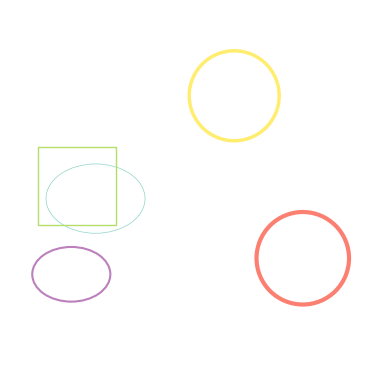[{"shape": "oval", "thickness": 0.5, "radius": 0.64, "center": [0.248, 0.484]}, {"shape": "circle", "thickness": 3, "radius": 0.6, "center": [0.786, 0.329]}, {"shape": "square", "thickness": 1, "radius": 0.51, "center": [0.2, 0.517]}, {"shape": "oval", "thickness": 1.5, "radius": 0.51, "center": [0.185, 0.288]}, {"shape": "circle", "thickness": 2.5, "radius": 0.58, "center": [0.608, 0.751]}]